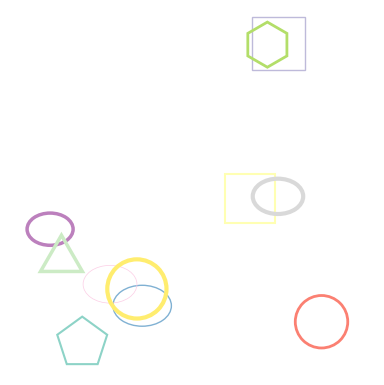[{"shape": "pentagon", "thickness": 1.5, "radius": 0.34, "center": [0.214, 0.109]}, {"shape": "square", "thickness": 1.5, "radius": 0.32, "center": [0.649, 0.484]}, {"shape": "square", "thickness": 1, "radius": 0.34, "center": [0.723, 0.886]}, {"shape": "circle", "thickness": 2, "radius": 0.34, "center": [0.835, 0.164]}, {"shape": "oval", "thickness": 1, "radius": 0.38, "center": [0.369, 0.206]}, {"shape": "hexagon", "thickness": 2, "radius": 0.29, "center": [0.694, 0.884]}, {"shape": "oval", "thickness": 0.5, "radius": 0.35, "center": [0.286, 0.262]}, {"shape": "oval", "thickness": 3, "radius": 0.33, "center": [0.722, 0.49]}, {"shape": "oval", "thickness": 2.5, "radius": 0.3, "center": [0.13, 0.405]}, {"shape": "triangle", "thickness": 2.5, "radius": 0.31, "center": [0.16, 0.326]}, {"shape": "circle", "thickness": 3, "radius": 0.38, "center": [0.356, 0.25]}]